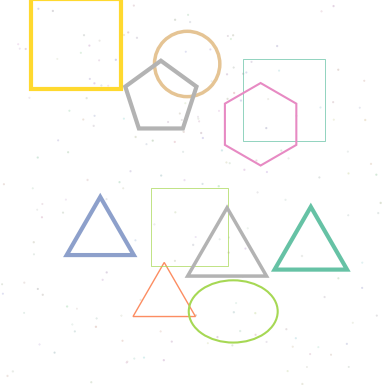[{"shape": "square", "thickness": 0.5, "radius": 0.53, "center": [0.737, 0.74]}, {"shape": "triangle", "thickness": 3, "radius": 0.54, "center": [0.807, 0.354]}, {"shape": "triangle", "thickness": 1, "radius": 0.47, "center": [0.427, 0.225]}, {"shape": "triangle", "thickness": 3, "radius": 0.5, "center": [0.26, 0.388]}, {"shape": "hexagon", "thickness": 1.5, "radius": 0.54, "center": [0.677, 0.677]}, {"shape": "oval", "thickness": 1.5, "radius": 0.58, "center": [0.606, 0.191]}, {"shape": "square", "thickness": 0.5, "radius": 0.51, "center": [0.492, 0.409]}, {"shape": "square", "thickness": 3, "radius": 0.58, "center": [0.198, 0.885]}, {"shape": "circle", "thickness": 2.5, "radius": 0.42, "center": [0.486, 0.834]}, {"shape": "triangle", "thickness": 2.5, "radius": 0.59, "center": [0.59, 0.342]}, {"shape": "pentagon", "thickness": 3, "radius": 0.49, "center": [0.418, 0.745]}]